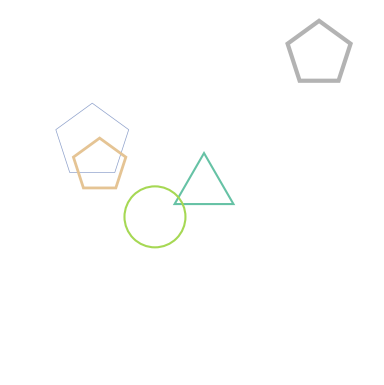[{"shape": "triangle", "thickness": 1.5, "radius": 0.44, "center": [0.53, 0.514]}, {"shape": "pentagon", "thickness": 0.5, "radius": 0.5, "center": [0.24, 0.632]}, {"shape": "circle", "thickness": 1.5, "radius": 0.4, "center": [0.403, 0.437]}, {"shape": "pentagon", "thickness": 2, "radius": 0.36, "center": [0.259, 0.57]}, {"shape": "pentagon", "thickness": 3, "radius": 0.43, "center": [0.829, 0.86]}]